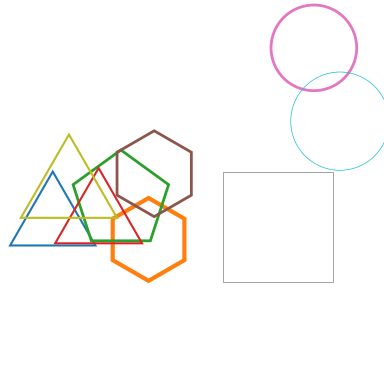[{"shape": "triangle", "thickness": 1.5, "radius": 0.64, "center": [0.137, 0.426]}, {"shape": "hexagon", "thickness": 3, "radius": 0.54, "center": [0.386, 0.378]}, {"shape": "pentagon", "thickness": 2, "radius": 0.65, "center": [0.314, 0.48]}, {"shape": "triangle", "thickness": 1.5, "radius": 0.65, "center": [0.256, 0.433]}, {"shape": "hexagon", "thickness": 2, "radius": 0.56, "center": [0.401, 0.549]}, {"shape": "circle", "thickness": 2, "radius": 0.56, "center": [0.815, 0.876]}, {"shape": "square", "thickness": 0.5, "radius": 0.71, "center": [0.721, 0.41]}, {"shape": "triangle", "thickness": 1.5, "radius": 0.72, "center": [0.179, 0.506]}, {"shape": "circle", "thickness": 0.5, "radius": 0.64, "center": [0.883, 0.685]}]